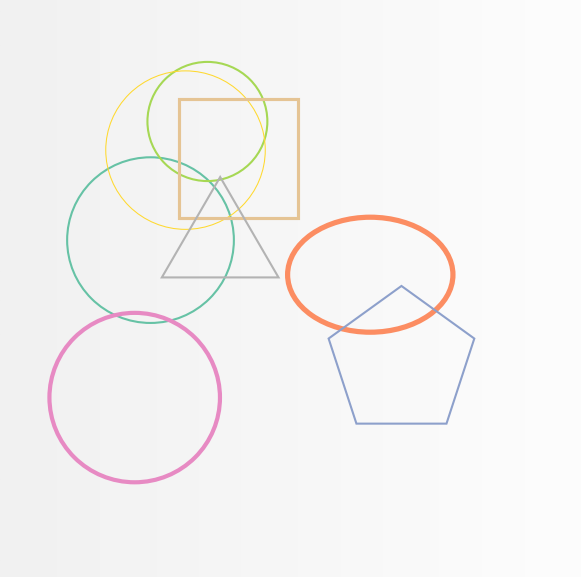[{"shape": "circle", "thickness": 1, "radius": 0.72, "center": [0.259, 0.583]}, {"shape": "oval", "thickness": 2.5, "radius": 0.71, "center": [0.637, 0.523]}, {"shape": "pentagon", "thickness": 1, "radius": 0.66, "center": [0.691, 0.372]}, {"shape": "circle", "thickness": 2, "radius": 0.73, "center": [0.232, 0.311]}, {"shape": "circle", "thickness": 1, "radius": 0.52, "center": [0.357, 0.789]}, {"shape": "circle", "thickness": 0.5, "radius": 0.69, "center": [0.319, 0.739]}, {"shape": "square", "thickness": 1.5, "radius": 0.51, "center": [0.411, 0.724]}, {"shape": "triangle", "thickness": 1, "radius": 0.58, "center": [0.379, 0.577]}]